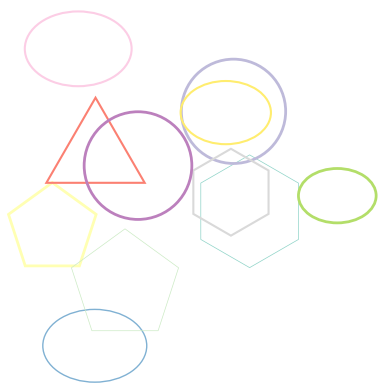[{"shape": "hexagon", "thickness": 0.5, "radius": 0.73, "center": [0.648, 0.451]}, {"shape": "pentagon", "thickness": 2, "radius": 0.6, "center": [0.136, 0.406]}, {"shape": "circle", "thickness": 2, "radius": 0.68, "center": [0.607, 0.711]}, {"shape": "triangle", "thickness": 1.5, "radius": 0.74, "center": [0.248, 0.599]}, {"shape": "oval", "thickness": 1, "radius": 0.67, "center": [0.246, 0.102]}, {"shape": "oval", "thickness": 2, "radius": 0.5, "center": [0.876, 0.492]}, {"shape": "oval", "thickness": 1.5, "radius": 0.69, "center": [0.203, 0.873]}, {"shape": "hexagon", "thickness": 1.5, "radius": 0.56, "center": [0.6, 0.501]}, {"shape": "circle", "thickness": 2, "radius": 0.7, "center": [0.358, 0.57]}, {"shape": "pentagon", "thickness": 0.5, "radius": 0.73, "center": [0.325, 0.259]}, {"shape": "oval", "thickness": 1.5, "radius": 0.59, "center": [0.586, 0.708]}]